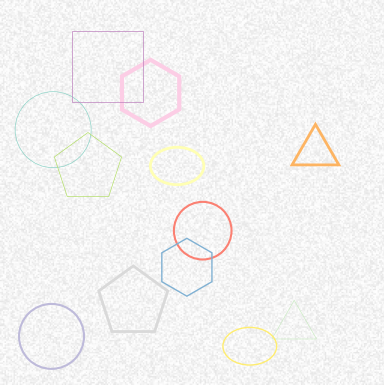[{"shape": "circle", "thickness": 0.5, "radius": 0.49, "center": [0.138, 0.663]}, {"shape": "oval", "thickness": 2, "radius": 0.35, "center": [0.46, 0.569]}, {"shape": "circle", "thickness": 1.5, "radius": 0.42, "center": [0.134, 0.126]}, {"shape": "circle", "thickness": 1.5, "radius": 0.37, "center": [0.527, 0.401]}, {"shape": "hexagon", "thickness": 1, "radius": 0.38, "center": [0.485, 0.306]}, {"shape": "triangle", "thickness": 2, "radius": 0.35, "center": [0.819, 0.607]}, {"shape": "pentagon", "thickness": 0.5, "radius": 0.46, "center": [0.228, 0.564]}, {"shape": "hexagon", "thickness": 3, "radius": 0.43, "center": [0.391, 0.759]}, {"shape": "pentagon", "thickness": 2, "radius": 0.47, "center": [0.346, 0.215]}, {"shape": "square", "thickness": 0.5, "radius": 0.46, "center": [0.28, 0.828]}, {"shape": "triangle", "thickness": 0.5, "radius": 0.33, "center": [0.764, 0.153]}, {"shape": "oval", "thickness": 1, "radius": 0.35, "center": [0.649, 0.101]}]